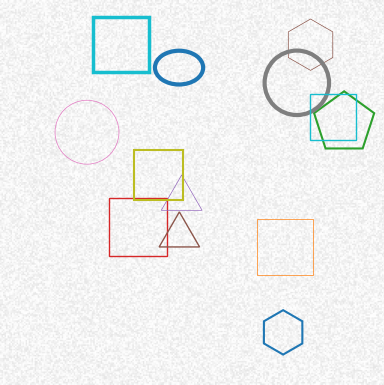[{"shape": "hexagon", "thickness": 1.5, "radius": 0.29, "center": [0.735, 0.137]}, {"shape": "oval", "thickness": 3, "radius": 0.31, "center": [0.465, 0.824]}, {"shape": "square", "thickness": 0.5, "radius": 0.37, "center": [0.74, 0.358]}, {"shape": "pentagon", "thickness": 1.5, "radius": 0.41, "center": [0.894, 0.681]}, {"shape": "square", "thickness": 1, "radius": 0.38, "center": [0.359, 0.41]}, {"shape": "triangle", "thickness": 0.5, "radius": 0.31, "center": [0.472, 0.484]}, {"shape": "hexagon", "thickness": 0.5, "radius": 0.33, "center": [0.807, 0.884]}, {"shape": "triangle", "thickness": 1, "radius": 0.3, "center": [0.466, 0.389]}, {"shape": "circle", "thickness": 0.5, "radius": 0.42, "center": [0.226, 0.657]}, {"shape": "circle", "thickness": 3, "radius": 0.42, "center": [0.771, 0.785]}, {"shape": "square", "thickness": 1.5, "radius": 0.32, "center": [0.412, 0.546]}, {"shape": "square", "thickness": 2.5, "radius": 0.36, "center": [0.314, 0.884]}, {"shape": "square", "thickness": 1, "radius": 0.3, "center": [0.864, 0.697]}]